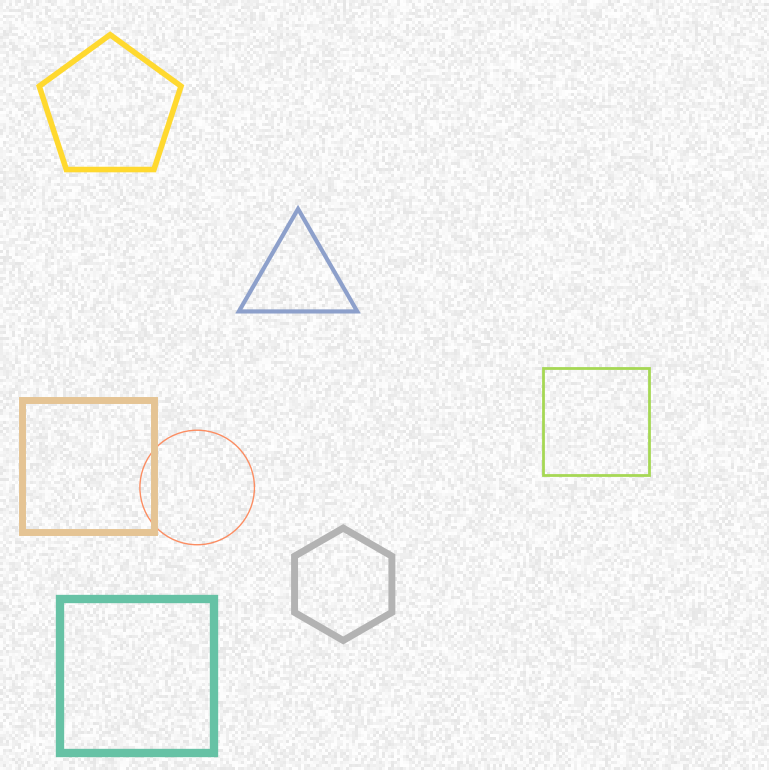[{"shape": "square", "thickness": 3, "radius": 0.5, "center": [0.178, 0.122]}, {"shape": "circle", "thickness": 0.5, "radius": 0.37, "center": [0.256, 0.367]}, {"shape": "triangle", "thickness": 1.5, "radius": 0.44, "center": [0.387, 0.64]}, {"shape": "square", "thickness": 1, "radius": 0.34, "center": [0.774, 0.453]}, {"shape": "pentagon", "thickness": 2, "radius": 0.48, "center": [0.143, 0.858]}, {"shape": "square", "thickness": 2.5, "radius": 0.43, "center": [0.114, 0.395]}, {"shape": "hexagon", "thickness": 2.5, "radius": 0.36, "center": [0.446, 0.241]}]